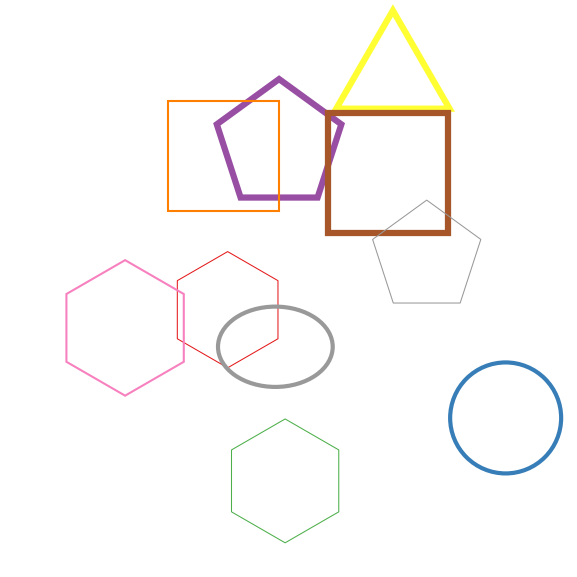[{"shape": "hexagon", "thickness": 0.5, "radius": 0.5, "center": [0.394, 0.463]}, {"shape": "circle", "thickness": 2, "radius": 0.48, "center": [0.876, 0.275]}, {"shape": "hexagon", "thickness": 0.5, "radius": 0.54, "center": [0.494, 0.166]}, {"shape": "pentagon", "thickness": 3, "radius": 0.57, "center": [0.483, 0.749]}, {"shape": "square", "thickness": 1, "radius": 0.48, "center": [0.387, 0.729]}, {"shape": "triangle", "thickness": 3, "radius": 0.57, "center": [0.68, 0.868]}, {"shape": "square", "thickness": 3, "radius": 0.52, "center": [0.672, 0.699]}, {"shape": "hexagon", "thickness": 1, "radius": 0.59, "center": [0.217, 0.431]}, {"shape": "pentagon", "thickness": 0.5, "radius": 0.49, "center": [0.739, 0.554]}, {"shape": "oval", "thickness": 2, "radius": 0.5, "center": [0.477, 0.399]}]